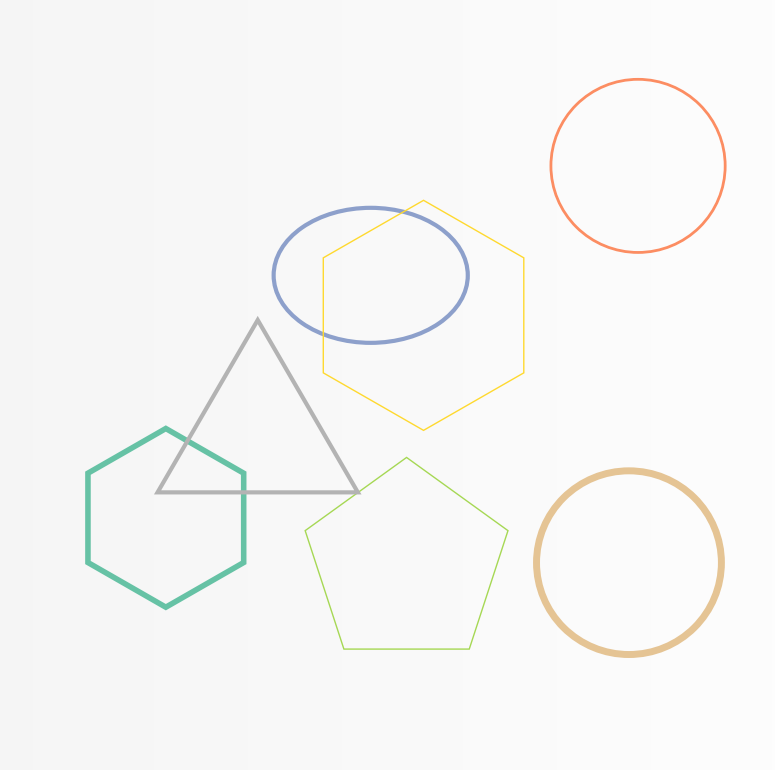[{"shape": "hexagon", "thickness": 2, "radius": 0.58, "center": [0.214, 0.327]}, {"shape": "circle", "thickness": 1, "radius": 0.56, "center": [0.823, 0.785]}, {"shape": "oval", "thickness": 1.5, "radius": 0.63, "center": [0.478, 0.642]}, {"shape": "pentagon", "thickness": 0.5, "radius": 0.69, "center": [0.525, 0.268]}, {"shape": "hexagon", "thickness": 0.5, "radius": 0.75, "center": [0.547, 0.59]}, {"shape": "circle", "thickness": 2.5, "radius": 0.6, "center": [0.812, 0.269]}, {"shape": "triangle", "thickness": 1.5, "radius": 0.75, "center": [0.333, 0.435]}]